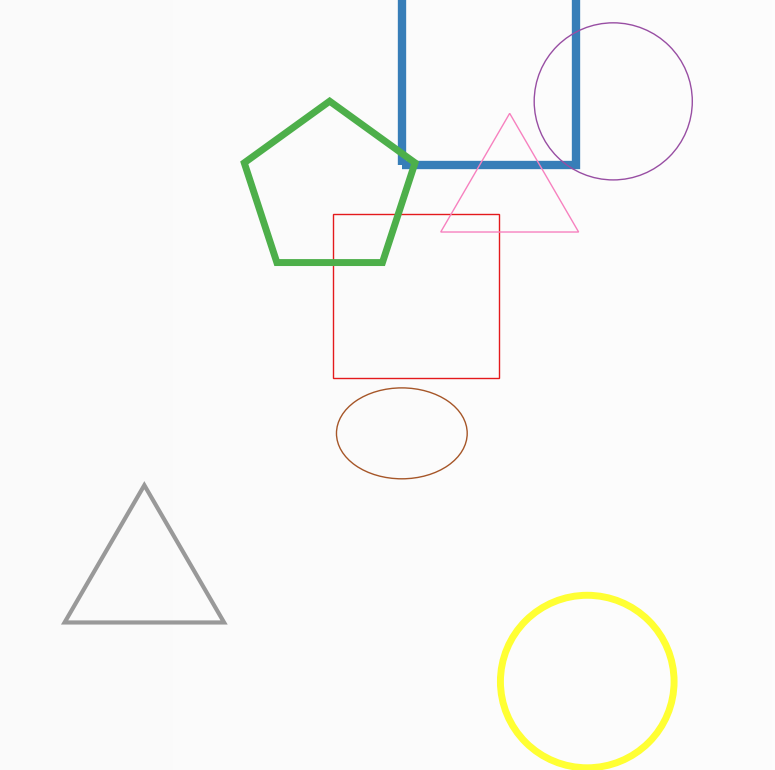[{"shape": "square", "thickness": 0.5, "radius": 0.53, "center": [0.537, 0.616]}, {"shape": "square", "thickness": 3, "radius": 0.56, "center": [0.631, 0.898]}, {"shape": "pentagon", "thickness": 2.5, "radius": 0.58, "center": [0.425, 0.753]}, {"shape": "circle", "thickness": 0.5, "radius": 0.51, "center": [0.791, 0.868]}, {"shape": "circle", "thickness": 2.5, "radius": 0.56, "center": [0.758, 0.115]}, {"shape": "oval", "thickness": 0.5, "radius": 0.42, "center": [0.518, 0.437]}, {"shape": "triangle", "thickness": 0.5, "radius": 0.51, "center": [0.658, 0.75]}, {"shape": "triangle", "thickness": 1.5, "radius": 0.59, "center": [0.186, 0.251]}]